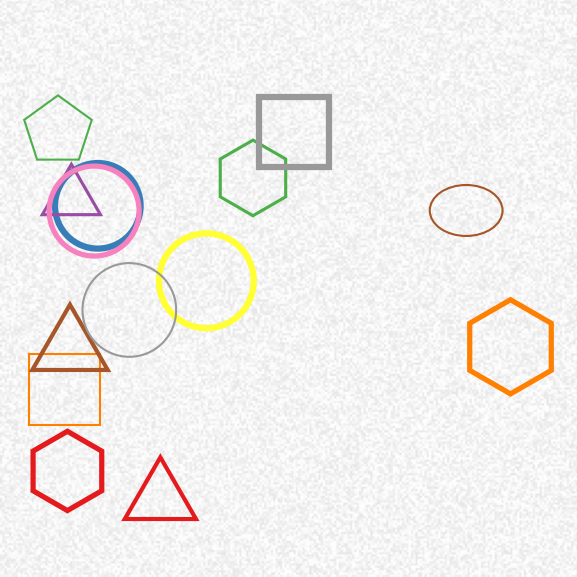[{"shape": "hexagon", "thickness": 2.5, "radius": 0.34, "center": [0.117, 0.184]}, {"shape": "triangle", "thickness": 2, "radius": 0.36, "center": [0.278, 0.136]}, {"shape": "circle", "thickness": 3, "radius": 0.37, "center": [0.169, 0.643]}, {"shape": "hexagon", "thickness": 1.5, "radius": 0.33, "center": [0.438, 0.691]}, {"shape": "pentagon", "thickness": 1, "radius": 0.31, "center": [0.1, 0.773]}, {"shape": "triangle", "thickness": 1.5, "radius": 0.29, "center": [0.124, 0.656]}, {"shape": "hexagon", "thickness": 2.5, "radius": 0.41, "center": [0.884, 0.399]}, {"shape": "square", "thickness": 1, "radius": 0.31, "center": [0.112, 0.325]}, {"shape": "circle", "thickness": 3, "radius": 0.41, "center": [0.357, 0.513]}, {"shape": "triangle", "thickness": 2, "radius": 0.38, "center": [0.121, 0.396]}, {"shape": "oval", "thickness": 1, "radius": 0.32, "center": [0.807, 0.635]}, {"shape": "circle", "thickness": 2.5, "radius": 0.39, "center": [0.163, 0.634]}, {"shape": "circle", "thickness": 1, "radius": 0.41, "center": [0.224, 0.462]}, {"shape": "square", "thickness": 3, "radius": 0.3, "center": [0.51, 0.771]}]